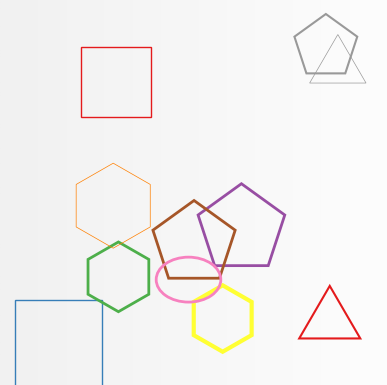[{"shape": "triangle", "thickness": 1.5, "radius": 0.45, "center": [0.851, 0.166]}, {"shape": "square", "thickness": 1, "radius": 0.45, "center": [0.3, 0.787]}, {"shape": "square", "thickness": 1, "radius": 0.56, "center": [0.152, 0.108]}, {"shape": "hexagon", "thickness": 2, "radius": 0.45, "center": [0.306, 0.281]}, {"shape": "pentagon", "thickness": 2, "radius": 0.59, "center": [0.623, 0.405]}, {"shape": "hexagon", "thickness": 0.5, "radius": 0.55, "center": [0.292, 0.466]}, {"shape": "hexagon", "thickness": 3, "radius": 0.43, "center": [0.575, 0.173]}, {"shape": "pentagon", "thickness": 2, "radius": 0.56, "center": [0.501, 0.368]}, {"shape": "oval", "thickness": 2, "radius": 0.42, "center": [0.486, 0.274]}, {"shape": "pentagon", "thickness": 1.5, "radius": 0.43, "center": [0.841, 0.878]}, {"shape": "triangle", "thickness": 0.5, "radius": 0.42, "center": [0.872, 0.826]}]